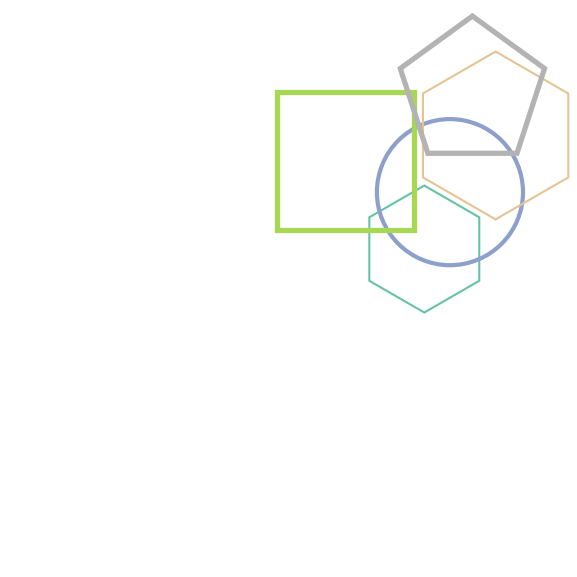[{"shape": "hexagon", "thickness": 1, "radius": 0.55, "center": [0.735, 0.568]}, {"shape": "circle", "thickness": 2, "radius": 0.63, "center": [0.779, 0.666]}, {"shape": "square", "thickness": 2.5, "radius": 0.59, "center": [0.598, 0.72]}, {"shape": "hexagon", "thickness": 1, "radius": 0.73, "center": [0.858, 0.765]}, {"shape": "pentagon", "thickness": 2.5, "radius": 0.66, "center": [0.818, 0.84]}]